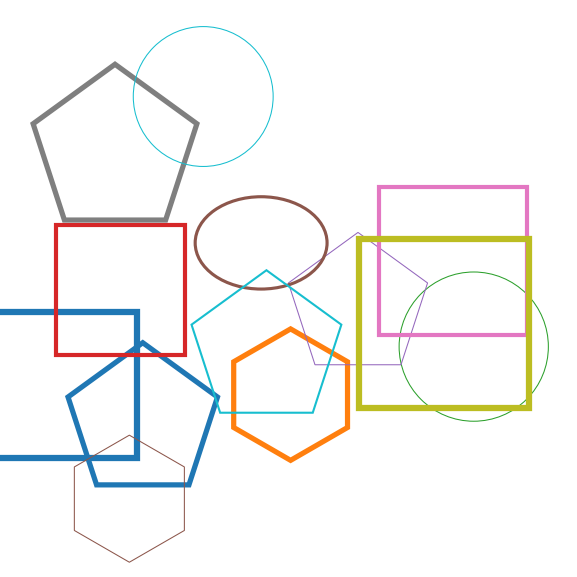[{"shape": "square", "thickness": 3, "radius": 0.63, "center": [0.111, 0.332]}, {"shape": "pentagon", "thickness": 2.5, "radius": 0.68, "center": [0.247, 0.27]}, {"shape": "hexagon", "thickness": 2.5, "radius": 0.57, "center": [0.503, 0.316]}, {"shape": "circle", "thickness": 0.5, "radius": 0.65, "center": [0.82, 0.399]}, {"shape": "square", "thickness": 2, "radius": 0.56, "center": [0.208, 0.497]}, {"shape": "pentagon", "thickness": 0.5, "radius": 0.63, "center": [0.62, 0.47]}, {"shape": "oval", "thickness": 1.5, "radius": 0.57, "center": [0.452, 0.579]}, {"shape": "hexagon", "thickness": 0.5, "radius": 0.55, "center": [0.224, 0.136]}, {"shape": "square", "thickness": 2, "radius": 0.64, "center": [0.784, 0.547]}, {"shape": "pentagon", "thickness": 2.5, "radius": 0.75, "center": [0.199, 0.739]}, {"shape": "square", "thickness": 3, "radius": 0.73, "center": [0.769, 0.439]}, {"shape": "circle", "thickness": 0.5, "radius": 0.61, "center": [0.352, 0.832]}, {"shape": "pentagon", "thickness": 1, "radius": 0.68, "center": [0.461, 0.395]}]